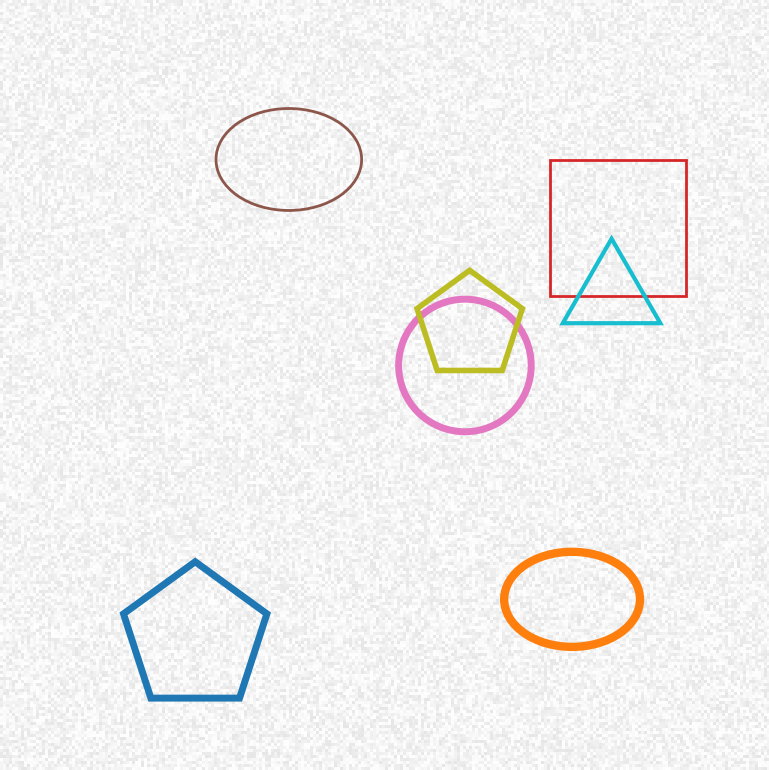[{"shape": "pentagon", "thickness": 2.5, "radius": 0.49, "center": [0.254, 0.173]}, {"shape": "oval", "thickness": 3, "radius": 0.44, "center": [0.743, 0.222]}, {"shape": "square", "thickness": 1, "radius": 0.44, "center": [0.803, 0.703]}, {"shape": "oval", "thickness": 1, "radius": 0.47, "center": [0.375, 0.793]}, {"shape": "circle", "thickness": 2.5, "radius": 0.43, "center": [0.604, 0.525]}, {"shape": "pentagon", "thickness": 2, "radius": 0.36, "center": [0.61, 0.577]}, {"shape": "triangle", "thickness": 1.5, "radius": 0.37, "center": [0.794, 0.617]}]